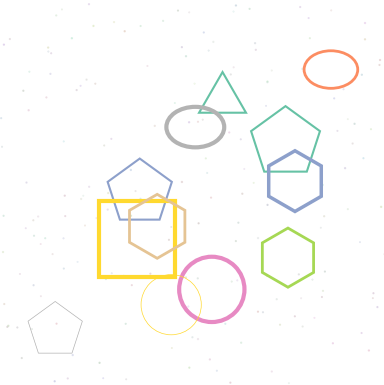[{"shape": "triangle", "thickness": 1.5, "radius": 0.35, "center": [0.578, 0.742]}, {"shape": "pentagon", "thickness": 1.5, "radius": 0.47, "center": [0.742, 0.63]}, {"shape": "oval", "thickness": 2, "radius": 0.35, "center": [0.86, 0.819]}, {"shape": "hexagon", "thickness": 2.5, "radius": 0.39, "center": [0.766, 0.53]}, {"shape": "pentagon", "thickness": 1.5, "radius": 0.44, "center": [0.363, 0.5]}, {"shape": "circle", "thickness": 3, "radius": 0.42, "center": [0.55, 0.248]}, {"shape": "hexagon", "thickness": 2, "radius": 0.38, "center": [0.748, 0.331]}, {"shape": "square", "thickness": 3, "radius": 0.49, "center": [0.356, 0.379]}, {"shape": "circle", "thickness": 0.5, "radius": 0.39, "center": [0.445, 0.209]}, {"shape": "hexagon", "thickness": 2, "radius": 0.42, "center": [0.408, 0.412]}, {"shape": "oval", "thickness": 3, "radius": 0.38, "center": [0.507, 0.67]}, {"shape": "pentagon", "thickness": 0.5, "radius": 0.37, "center": [0.143, 0.143]}]